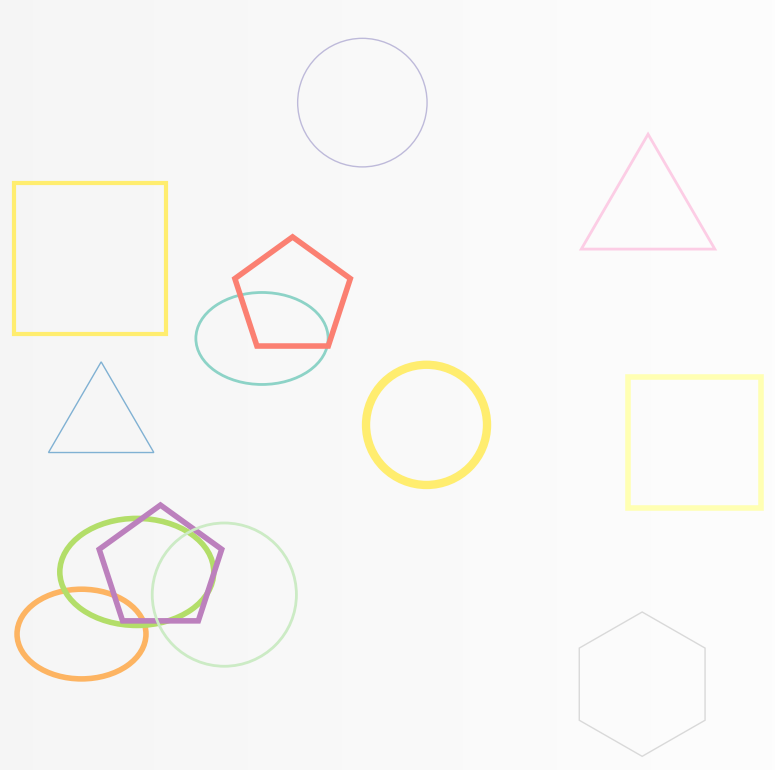[{"shape": "oval", "thickness": 1, "radius": 0.43, "center": [0.338, 0.56]}, {"shape": "square", "thickness": 2, "radius": 0.43, "center": [0.896, 0.425]}, {"shape": "circle", "thickness": 0.5, "radius": 0.42, "center": [0.468, 0.867]}, {"shape": "pentagon", "thickness": 2, "radius": 0.39, "center": [0.378, 0.614]}, {"shape": "triangle", "thickness": 0.5, "radius": 0.39, "center": [0.131, 0.452]}, {"shape": "oval", "thickness": 2, "radius": 0.42, "center": [0.105, 0.177]}, {"shape": "oval", "thickness": 2, "radius": 0.5, "center": [0.176, 0.257]}, {"shape": "triangle", "thickness": 1, "radius": 0.5, "center": [0.836, 0.726]}, {"shape": "hexagon", "thickness": 0.5, "radius": 0.47, "center": [0.829, 0.111]}, {"shape": "pentagon", "thickness": 2, "radius": 0.42, "center": [0.207, 0.261]}, {"shape": "circle", "thickness": 1, "radius": 0.47, "center": [0.289, 0.228]}, {"shape": "circle", "thickness": 3, "radius": 0.39, "center": [0.55, 0.448]}, {"shape": "square", "thickness": 1.5, "radius": 0.49, "center": [0.116, 0.664]}]